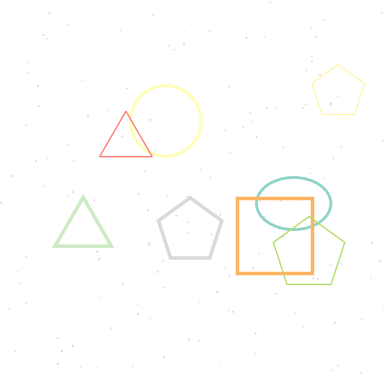[{"shape": "oval", "thickness": 2, "radius": 0.48, "center": [0.763, 0.471]}, {"shape": "circle", "thickness": 2, "radius": 0.46, "center": [0.43, 0.686]}, {"shape": "triangle", "thickness": 1, "radius": 0.39, "center": [0.327, 0.632]}, {"shape": "square", "thickness": 2.5, "radius": 0.49, "center": [0.713, 0.388]}, {"shape": "pentagon", "thickness": 1, "radius": 0.49, "center": [0.803, 0.34]}, {"shape": "pentagon", "thickness": 2.5, "radius": 0.43, "center": [0.494, 0.4]}, {"shape": "triangle", "thickness": 2.5, "radius": 0.42, "center": [0.216, 0.403]}, {"shape": "pentagon", "thickness": 0.5, "radius": 0.36, "center": [0.878, 0.761]}]